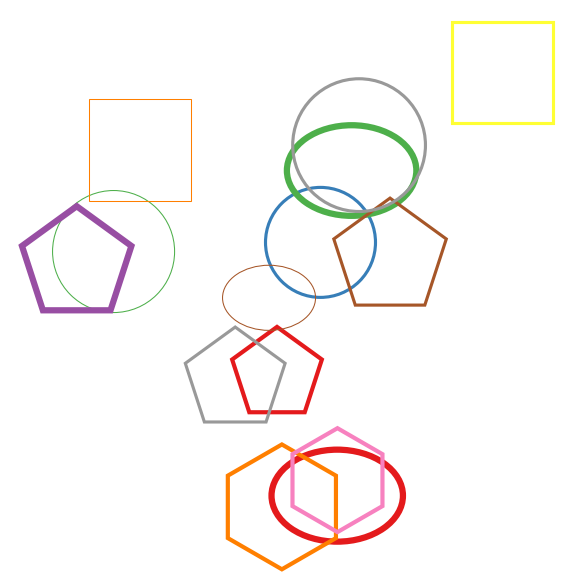[{"shape": "pentagon", "thickness": 2, "radius": 0.41, "center": [0.48, 0.351]}, {"shape": "oval", "thickness": 3, "radius": 0.57, "center": [0.584, 0.141]}, {"shape": "circle", "thickness": 1.5, "radius": 0.48, "center": [0.555, 0.579]}, {"shape": "oval", "thickness": 3, "radius": 0.56, "center": [0.609, 0.704]}, {"shape": "circle", "thickness": 0.5, "radius": 0.53, "center": [0.197, 0.564]}, {"shape": "pentagon", "thickness": 3, "radius": 0.5, "center": [0.133, 0.542]}, {"shape": "hexagon", "thickness": 2, "radius": 0.54, "center": [0.488, 0.121]}, {"shape": "square", "thickness": 0.5, "radius": 0.44, "center": [0.243, 0.739]}, {"shape": "square", "thickness": 1.5, "radius": 0.44, "center": [0.869, 0.873]}, {"shape": "pentagon", "thickness": 1.5, "radius": 0.51, "center": [0.675, 0.554]}, {"shape": "oval", "thickness": 0.5, "radius": 0.4, "center": [0.466, 0.483]}, {"shape": "hexagon", "thickness": 2, "radius": 0.45, "center": [0.584, 0.168]}, {"shape": "pentagon", "thickness": 1.5, "radius": 0.45, "center": [0.407, 0.342]}, {"shape": "circle", "thickness": 1.5, "radius": 0.57, "center": [0.622, 0.748]}]